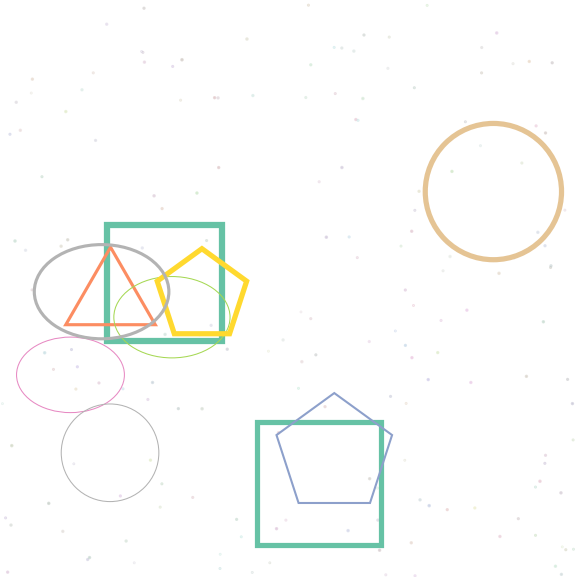[{"shape": "square", "thickness": 3, "radius": 0.5, "center": [0.285, 0.509]}, {"shape": "square", "thickness": 2.5, "radius": 0.53, "center": [0.552, 0.162]}, {"shape": "triangle", "thickness": 1.5, "radius": 0.45, "center": [0.191, 0.482]}, {"shape": "pentagon", "thickness": 1, "radius": 0.53, "center": [0.579, 0.213]}, {"shape": "oval", "thickness": 0.5, "radius": 0.47, "center": [0.122, 0.35]}, {"shape": "oval", "thickness": 0.5, "radius": 0.5, "center": [0.298, 0.45]}, {"shape": "pentagon", "thickness": 2.5, "radius": 0.41, "center": [0.35, 0.487]}, {"shape": "circle", "thickness": 2.5, "radius": 0.59, "center": [0.854, 0.667]}, {"shape": "oval", "thickness": 1.5, "radius": 0.58, "center": [0.176, 0.494]}, {"shape": "circle", "thickness": 0.5, "radius": 0.42, "center": [0.191, 0.215]}]